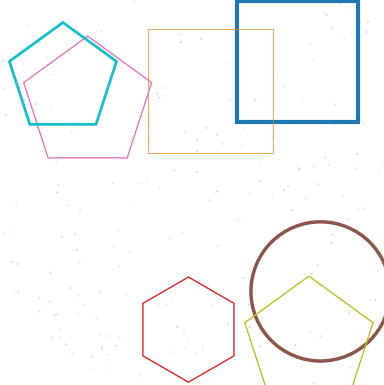[{"shape": "square", "thickness": 3, "radius": 0.79, "center": [0.773, 0.841]}, {"shape": "square", "thickness": 0.5, "radius": 0.81, "center": [0.547, 0.764]}, {"shape": "hexagon", "thickness": 1, "radius": 0.68, "center": [0.489, 0.144]}, {"shape": "circle", "thickness": 2.5, "radius": 0.9, "center": [0.833, 0.243]}, {"shape": "pentagon", "thickness": 1, "radius": 0.87, "center": [0.228, 0.731]}, {"shape": "pentagon", "thickness": 1, "radius": 0.88, "center": [0.802, 0.108]}, {"shape": "pentagon", "thickness": 2, "radius": 0.73, "center": [0.163, 0.795]}]